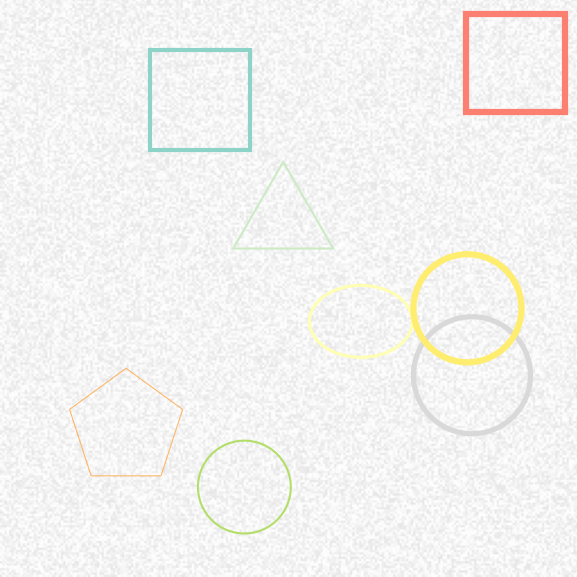[{"shape": "square", "thickness": 2, "radius": 0.43, "center": [0.346, 0.826]}, {"shape": "oval", "thickness": 1.5, "radius": 0.45, "center": [0.625, 0.443]}, {"shape": "square", "thickness": 3, "radius": 0.42, "center": [0.893, 0.891]}, {"shape": "pentagon", "thickness": 0.5, "radius": 0.51, "center": [0.218, 0.258]}, {"shape": "circle", "thickness": 1, "radius": 0.4, "center": [0.423, 0.156]}, {"shape": "circle", "thickness": 2.5, "radius": 0.51, "center": [0.817, 0.349]}, {"shape": "triangle", "thickness": 1, "radius": 0.5, "center": [0.49, 0.619]}, {"shape": "circle", "thickness": 3, "radius": 0.47, "center": [0.809, 0.465]}]